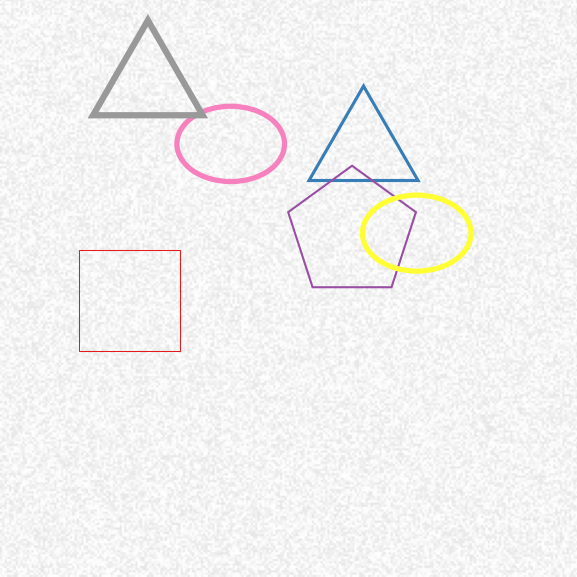[{"shape": "square", "thickness": 0.5, "radius": 0.44, "center": [0.224, 0.478]}, {"shape": "triangle", "thickness": 1.5, "radius": 0.54, "center": [0.629, 0.741]}, {"shape": "pentagon", "thickness": 1, "radius": 0.58, "center": [0.61, 0.596]}, {"shape": "oval", "thickness": 2.5, "radius": 0.47, "center": [0.722, 0.595]}, {"shape": "oval", "thickness": 2.5, "radius": 0.47, "center": [0.4, 0.75]}, {"shape": "triangle", "thickness": 3, "radius": 0.55, "center": [0.256, 0.854]}]